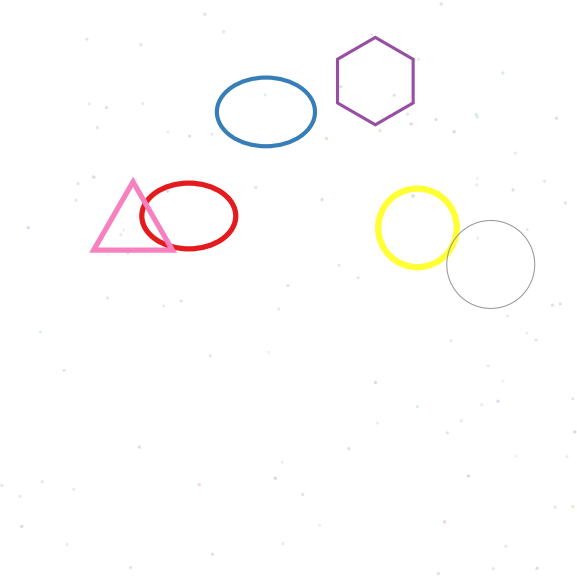[{"shape": "oval", "thickness": 2.5, "radius": 0.41, "center": [0.327, 0.625]}, {"shape": "oval", "thickness": 2, "radius": 0.42, "center": [0.461, 0.805]}, {"shape": "hexagon", "thickness": 1.5, "radius": 0.38, "center": [0.65, 0.859]}, {"shape": "circle", "thickness": 3, "radius": 0.34, "center": [0.723, 0.605]}, {"shape": "triangle", "thickness": 2.5, "radius": 0.39, "center": [0.23, 0.605]}, {"shape": "circle", "thickness": 0.5, "radius": 0.38, "center": [0.85, 0.541]}]